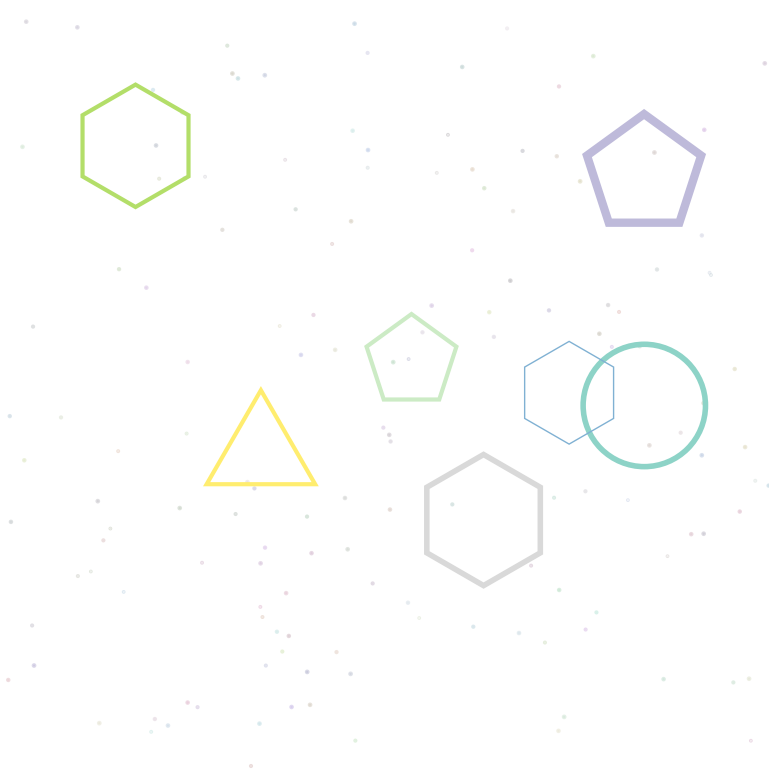[{"shape": "circle", "thickness": 2, "radius": 0.4, "center": [0.837, 0.473]}, {"shape": "pentagon", "thickness": 3, "radius": 0.39, "center": [0.836, 0.774]}, {"shape": "hexagon", "thickness": 0.5, "radius": 0.33, "center": [0.739, 0.49]}, {"shape": "hexagon", "thickness": 1.5, "radius": 0.4, "center": [0.176, 0.811]}, {"shape": "hexagon", "thickness": 2, "radius": 0.43, "center": [0.628, 0.325]}, {"shape": "pentagon", "thickness": 1.5, "radius": 0.31, "center": [0.534, 0.531]}, {"shape": "triangle", "thickness": 1.5, "radius": 0.41, "center": [0.339, 0.412]}]